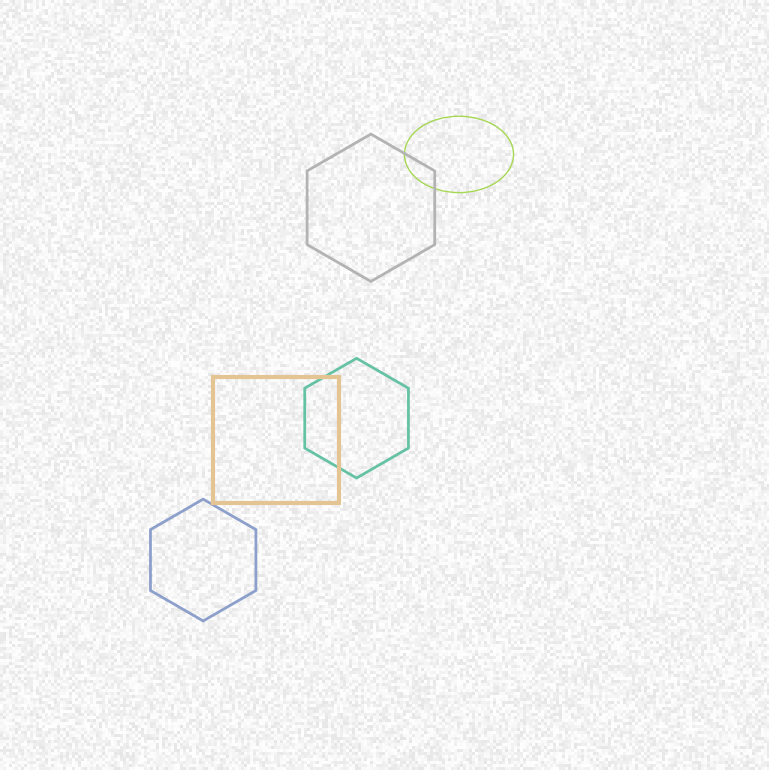[{"shape": "hexagon", "thickness": 1, "radius": 0.39, "center": [0.463, 0.457]}, {"shape": "hexagon", "thickness": 1, "radius": 0.4, "center": [0.264, 0.273]}, {"shape": "oval", "thickness": 0.5, "radius": 0.35, "center": [0.596, 0.799]}, {"shape": "square", "thickness": 1.5, "radius": 0.41, "center": [0.359, 0.429]}, {"shape": "hexagon", "thickness": 1, "radius": 0.48, "center": [0.482, 0.73]}]